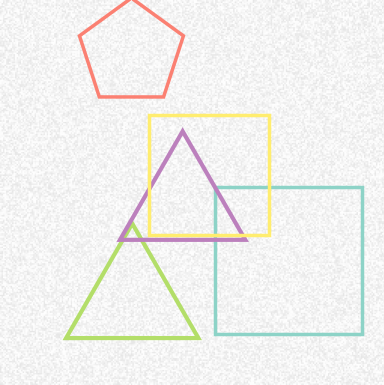[{"shape": "square", "thickness": 2.5, "radius": 0.95, "center": [0.75, 0.323]}, {"shape": "pentagon", "thickness": 2.5, "radius": 0.71, "center": [0.341, 0.863]}, {"shape": "triangle", "thickness": 3, "radius": 0.99, "center": [0.343, 0.221]}, {"shape": "triangle", "thickness": 3, "radius": 0.94, "center": [0.474, 0.471]}, {"shape": "square", "thickness": 2.5, "radius": 0.78, "center": [0.543, 0.546]}]